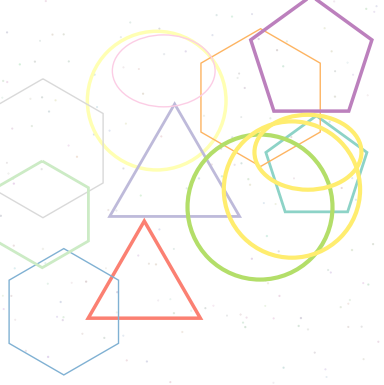[{"shape": "pentagon", "thickness": 2, "radius": 0.69, "center": [0.822, 0.561]}, {"shape": "circle", "thickness": 2.5, "radius": 0.9, "center": [0.407, 0.739]}, {"shape": "triangle", "thickness": 2, "radius": 0.97, "center": [0.454, 0.535]}, {"shape": "triangle", "thickness": 2.5, "radius": 0.84, "center": [0.375, 0.258]}, {"shape": "hexagon", "thickness": 1, "radius": 0.82, "center": [0.166, 0.19]}, {"shape": "hexagon", "thickness": 1, "radius": 0.89, "center": [0.677, 0.746]}, {"shape": "circle", "thickness": 3, "radius": 0.94, "center": [0.675, 0.462]}, {"shape": "oval", "thickness": 1, "radius": 0.67, "center": [0.425, 0.816]}, {"shape": "hexagon", "thickness": 1, "radius": 0.9, "center": [0.112, 0.615]}, {"shape": "pentagon", "thickness": 2.5, "radius": 0.83, "center": [0.809, 0.845]}, {"shape": "hexagon", "thickness": 2, "radius": 0.69, "center": [0.11, 0.443]}, {"shape": "oval", "thickness": 3, "radius": 0.69, "center": [0.8, 0.605]}, {"shape": "circle", "thickness": 3, "radius": 0.89, "center": [0.758, 0.508]}]